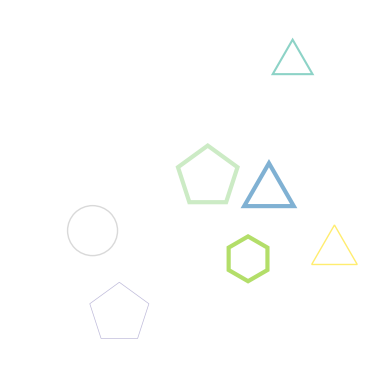[{"shape": "triangle", "thickness": 1.5, "radius": 0.3, "center": [0.76, 0.837]}, {"shape": "pentagon", "thickness": 0.5, "radius": 0.4, "center": [0.31, 0.186]}, {"shape": "triangle", "thickness": 3, "radius": 0.37, "center": [0.699, 0.502]}, {"shape": "hexagon", "thickness": 3, "radius": 0.29, "center": [0.644, 0.328]}, {"shape": "circle", "thickness": 1, "radius": 0.32, "center": [0.24, 0.401]}, {"shape": "pentagon", "thickness": 3, "radius": 0.41, "center": [0.54, 0.541]}, {"shape": "triangle", "thickness": 1, "radius": 0.34, "center": [0.869, 0.347]}]